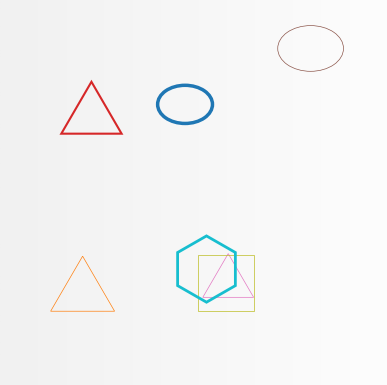[{"shape": "oval", "thickness": 2.5, "radius": 0.35, "center": [0.478, 0.729]}, {"shape": "triangle", "thickness": 0.5, "radius": 0.48, "center": [0.213, 0.239]}, {"shape": "triangle", "thickness": 1.5, "radius": 0.45, "center": [0.236, 0.698]}, {"shape": "oval", "thickness": 0.5, "radius": 0.42, "center": [0.802, 0.874]}, {"shape": "triangle", "thickness": 0.5, "radius": 0.38, "center": [0.589, 0.266]}, {"shape": "square", "thickness": 0.5, "radius": 0.36, "center": [0.583, 0.264]}, {"shape": "hexagon", "thickness": 2, "radius": 0.43, "center": [0.533, 0.301]}]